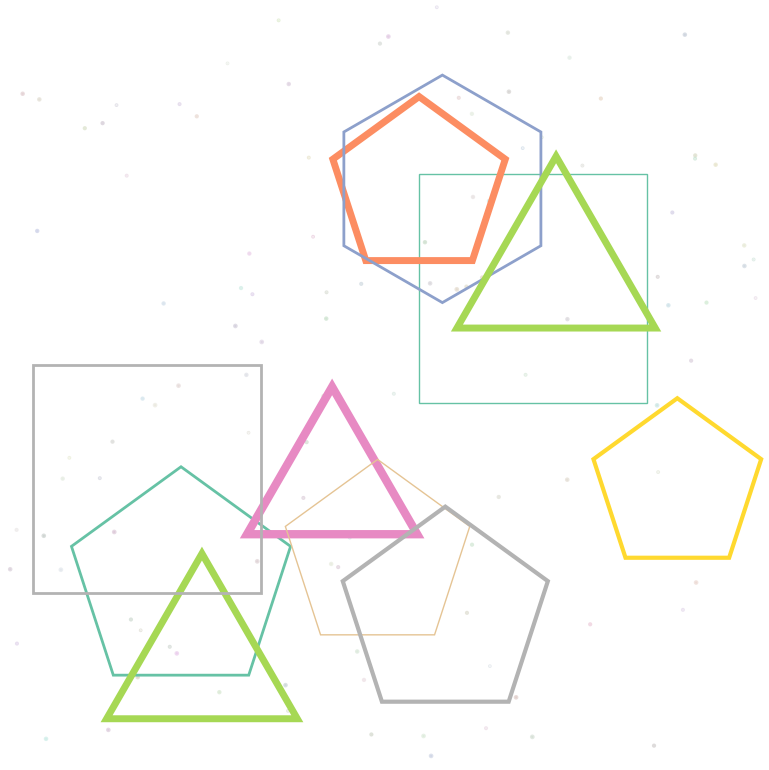[{"shape": "square", "thickness": 0.5, "radius": 0.74, "center": [0.692, 0.626]}, {"shape": "pentagon", "thickness": 1, "radius": 0.75, "center": [0.235, 0.244]}, {"shape": "pentagon", "thickness": 2.5, "radius": 0.59, "center": [0.544, 0.757]}, {"shape": "hexagon", "thickness": 1, "radius": 0.74, "center": [0.575, 0.755]}, {"shape": "triangle", "thickness": 3, "radius": 0.64, "center": [0.431, 0.37]}, {"shape": "triangle", "thickness": 2.5, "radius": 0.74, "center": [0.722, 0.648]}, {"shape": "triangle", "thickness": 2.5, "radius": 0.71, "center": [0.262, 0.138]}, {"shape": "pentagon", "thickness": 1.5, "radius": 0.57, "center": [0.88, 0.368]}, {"shape": "pentagon", "thickness": 0.5, "radius": 0.63, "center": [0.49, 0.277]}, {"shape": "square", "thickness": 1, "radius": 0.74, "center": [0.191, 0.378]}, {"shape": "pentagon", "thickness": 1.5, "radius": 0.7, "center": [0.578, 0.202]}]